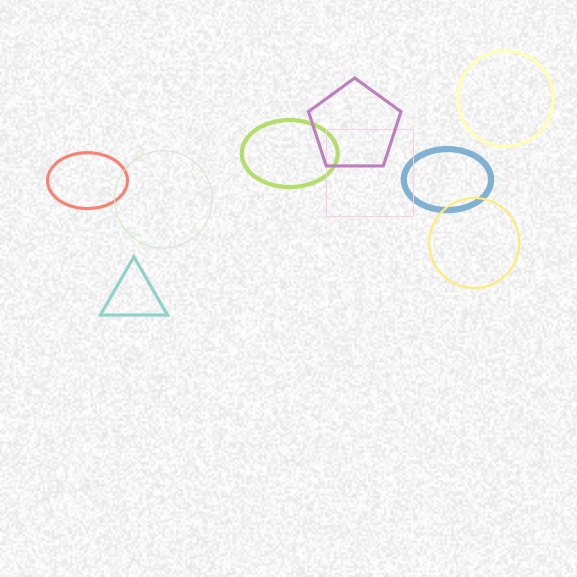[{"shape": "triangle", "thickness": 1.5, "radius": 0.34, "center": [0.232, 0.487]}, {"shape": "circle", "thickness": 1.5, "radius": 0.41, "center": [0.875, 0.828]}, {"shape": "oval", "thickness": 1.5, "radius": 0.35, "center": [0.151, 0.686]}, {"shape": "oval", "thickness": 3, "radius": 0.38, "center": [0.775, 0.688]}, {"shape": "oval", "thickness": 2, "radius": 0.41, "center": [0.502, 0.733]}, {"shape": "square", "thickness": 0.5, "radius": 0.38, "center": [0.64, 0.701]}, {"shape": "pentagon", "thickness": 1.5, "radius": 0.42, "center": [0.614, 0.78]}, {"shape": "circle", "thickness": 0.5, "radius": 0.42, "center": [0.283, 0.654]}, {"shape": "circle", "thickness": 1, "radius": 0.39, "center": [0.821, 0.578]}]